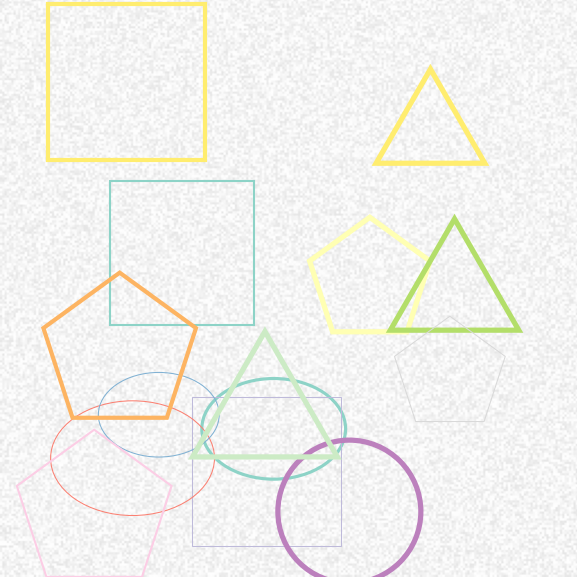[{"shape": "square", "thickness": 1, "radius": 0.62, "center": [0.315, 0.562]}, {"shape": "oval", "thickness": 1.5, "radius": 0.62, "center": [0.474, 0.257]}, {"shape": "pentagon", "thickness": 2.5, "radius": 0.55, "center": [0.64, 0.513]}, {"shape": "square", "thickness": 0.5, "radius": 0.65, "center": [0.462, 0.183]}, {"shape": "oval", "thickness": 0.5, "radius": 0.71, "center": [0.23, 0.206]}, {"shape": "oval", "thickness": 0.5, "radius": 0.52, "center": [0.275, 0.281]}, {"shape": "pentagon", "thickness": 2, "radius": 0.69, "center": [0.207, 0.388]}, {"shape": "triangle", "thickness": 2.5, "radius": 0.64, "center": [0.787, 0.492]}, {"shape": "pentagon", "thickness": 1, "radius": 0.7, "center": [0.163, 0.114]}, {"shape": "pentagon", "thickness": 0.5, "radius": 0.5, "center": [0.779, 0.351]}, {"shape": "circle", "thickness": 2.5, "radius": 0.62, "center": [0.605, 0.113]}, {"shape": "triangle", "thickness": 2.5, "radius": 0.72, "center": [0.459, 0.28]}, {"shape": "square", "thickness": 2, "radius": 0.68, "center": [0.219, 0.857]}, {"shape": "triangle", "thickness": 2.5, "radius": 0.54, "center": [0.745, 0.771]}]